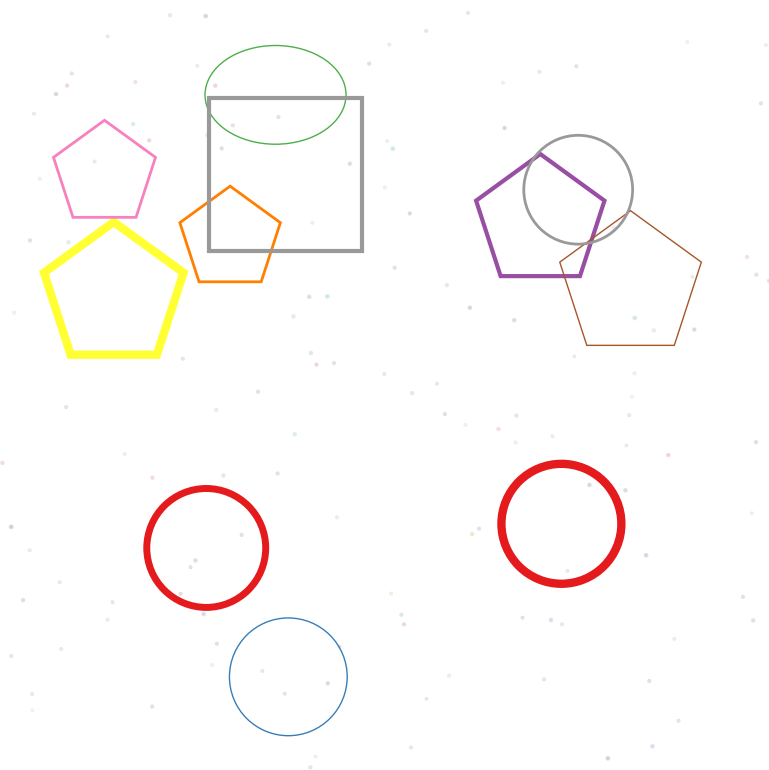[{"shape": "circle", "thickness": 3, "radius": 0.39, "center": [0.729, 0.32]}, {"shape": "circle", "thickness": 2.5, "radius": 0.39, "center": [0.268, 0.288]}, {"shape": "circle", "thickness": 0.5, "radius": 0.38, "center": [0.374, 0.121]}, {"shape": "oval", "thickness": 0.5, "radius": 0.46, "center": [0.358, 0.877]}, {"shape": "pentagon", "thickness": 1.5, "radius": 0.44, "center": [0.702, 0.712]}, {"shape": "pentagon", "thickness": 1, "radius": 0.34, "center": [0.299, 0.69]}, {"shape": "pentagon", "thickness": 3, "radius": 0.48, "center": [0.148, 0.616]}, {"shape": "pentagon", "thickness": 0.5, "radius": 0.48, "center": [0.819, 0.63]}, {"shape": "pentagon", "thickness": 1, "radius": 0.35, "center": [0.136, 0.774]}, {"shape": "circle", "thickness": 1, "radius": 0.35, "center": [0.751, 0.754]}, {"shape": "square", "thickness": 1.5, "radius": 0.5, "center": [0.371, 0.774]}]